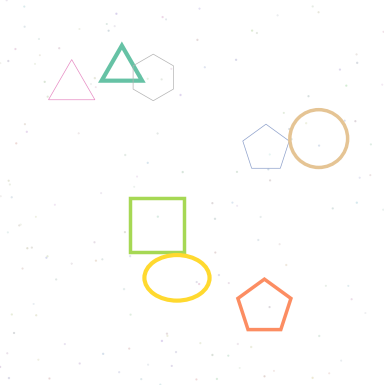[{"shape": "triangle", "thickness": 3, "radius": 0.3, "center": [0.317, 0.821]}, {"shape": "pentagon", "thickness": 2.5, "radius": 0.36, "center": [0.687, 0.202]}, {"shape": "pentagon", "thickness": 0.5, "radius": 0.32, "center": [0.691, 0.614]}, {"shape": "triangle", "thickness": 0.5, "radius": 0.35, "center": [0.186, 0.776]}, {"shape": "square", "thickness": 2.5, "radius": 0.35, "center": [0.408, 0.416]}, {"shape": "oval", "thickness": 3, "radius": 0.42, "center": [0.46, 0.278]}, {"shape": "circle", "thickness": 2.5, "radius": 0.38, "center": [0.828, 0.64]}, {"shape": "hexagon", "thickness": 0.5, "radius": 0.3, "center": [0.398, 0.799]}]